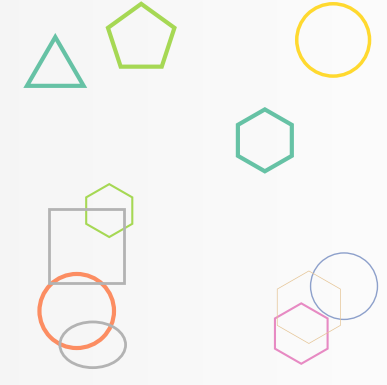[{"shape": "hexagon", "thickness": 3, "radius": 0.4, "center": [0.683, 0.635]}, {"shape": "triangle", "thickness": 3, "radius": 0.42, "center": [0.143, 0.819]}, {"shape": "circle", "thickness": 3, "radius": 0.48, "center": [0.198, 0.192]}, {"shape": "circle", "thickness": 1, "radius": 0.43, "center": [0.888, 0.257]}, {"shape": "hexagon", "thickness": 1.5, "radius": 0.39, "center": [0.777, 0.134]}, {"shape": "pentagon", "thickness": 3, "radius": 0.45, "center": [0.364, 0.9]}, {"shape": "hexagon", "thickness": 1.5, "radius": 0.34, "center": [0.282, 0.453]}, {"shape": "circle", "thickness": 2.5, "radius": 0.47, "center": [0.86, 0.896]}, {"shape": "hexagon", "thickness": 0.5, "radius": 0.47, "center": [0.797, 0.202]}, {"shape": "square", "thickness": 2, "radius": 0.48, "center": [0.223, 0.361]}, {"shape": "oval", "thickness": 2, "radius": 0.42, "center": [0.239, 0.104]}]